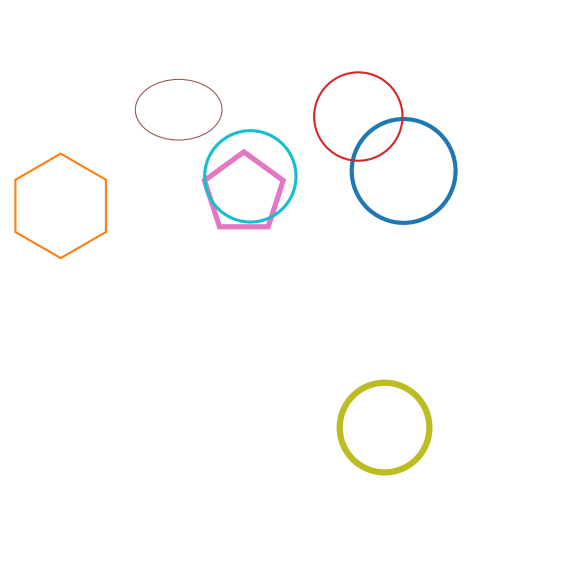[{"shape": "circle", "thickness": 2, "radius": 0.45, "center": [0.699, 0.703]}, {"shape": "hexagon", "thickness": 1, "radius": 0.45, "center": [0.105, 0.643]}, {"shape": "circle", "thickness": 1, "radius": 0.38, "center": [0.62, 0.797]}, {"shape": "oval", "thickness": 0.5, "radius": 0.38, "center": [0.309, 0.809]}, {"shape": "pentagon", "thickness": 2.5, "radius": 0.36, "center": [0.422, 0.664]}, {"shape": "circle", "thickness": 3, "radius": 0.39, "center": [0.666, 0.259]}, {"shape": "circle", "thickness": 1.5, "radius": 0.4, "center": [0.433, 0.694]}]